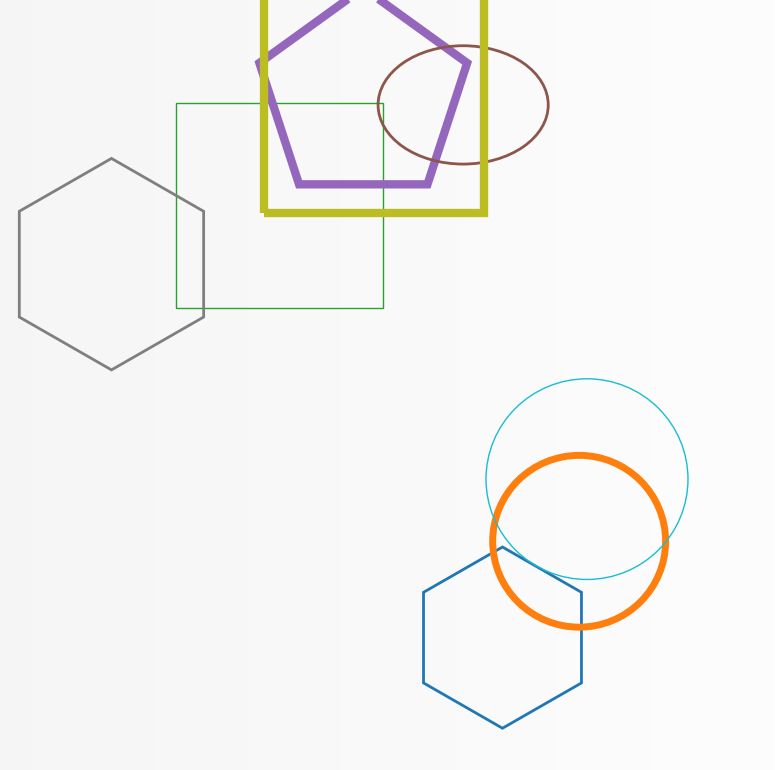[{"shape": "hexagon", "thickness": 1, "radius": 0.59, "center": [0.648, 0.172]}, {"shape": "circle", "thickness": 2.5, "radius": 0.56, "center": [0.747, 0.297]}, {"shape": "square", "thickness": 0.5, "radius": 0.67, "center": [0.361, 0.733]}, {"shape": "pentagon", "thickness": 3, "radius": 0.7, "center": [0.469, 0.875]}, {"shape": "oval", "thickness": 1, "radius": 0.55, "center": [0.598, 0.864]}, {"shape": "hexagon", "thickness": 1, "radius": 0.69, "center": [0.144, 0.657]}, {"shape": "square", "thickness": 3, "radius": 0.71, "center": [0.482, 0.866]}, {"shape": "circle", "thickness": 0.5, "radius": 0.65, "center": [0.757, 0.378]}]